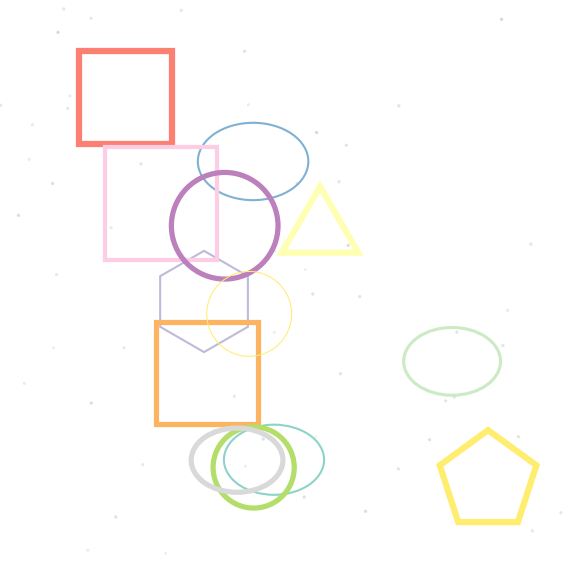[{"shape": "oval", "thickness": 1, "radius": 0.43, "center": [0.474, 0.203]}, {"shape": "triangle", "thickness": 3, "radius": 0.38, "center": [0.554, 0.6]}, {"shape": "hexagon", "thickness": 1, "radius": 0.44, "center": [0.353, 0.477]}, {"shape": "square", "thickness": 3, "radius": 0.4, "center": [0.217, 0.831]}, {"shape": "oval", "thickness": 1, "radius": 0.48, "center": [0.438, 0.72]}, {"shape": "square", "thickness": 2.5, "radius": 0.44, "center": [0.359, 0.353]}, {"shape": "circle", "thickness": 2.5, "radius": 0.35, "center": [0.439, 0.19]}, {"shape": "square", "thickness": 2, "radius": 0.49, "center": [0.279, 0.647]}, {"shape": "oval", "thickness": 2.5, "radius": 0.4, "center": [0.41, 0.202]}, {"shape": "circle", "thickness": 2.5, "radius": 0.46, "center": [0.389, 0.608]}, {"shape": "oval", "thickness": 1.5, "radius": 0.42, "center": [0.783, 0.373]}, {"shape": "circle", "thickness": 0.5, "radius": 0.37, "center": [0.432, 0.456]}, {"shape": "pentagon", "thickness": 3, "radius": 0.44, "center": [0.845, 0.166]}]